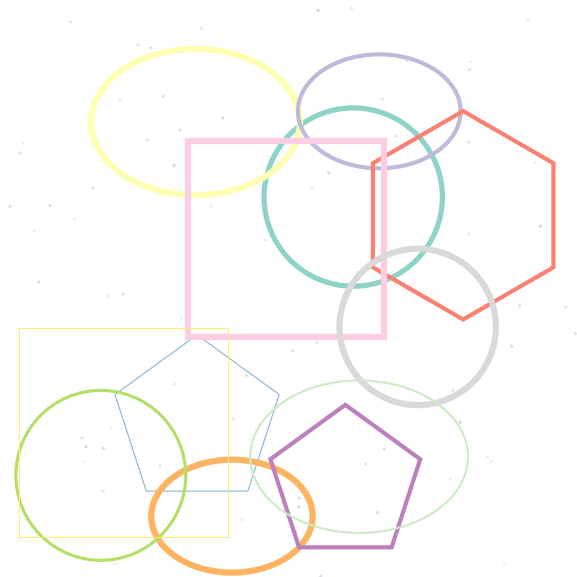[{"shape": "circle", "thickness": 2.5, "radius": 0.77, "center": [0.612, 0.658]}, {"shape": "oval", "thickness": 3, "radius": 0.9, "center": [0.338, 0.788]}, {"shape": "oval", "thickness": 2, "radius": 0.7, "center": [0.657, 0.806]}, {"shape": "hexagon", "thickness": 2, "radius": 0.9, "center": [0.802, 0.626]}, {"shape": "pentagon", "thickness": 0.5, "radius": 0.75, "center": [0.341, 0.27]}, {"shape": "oval", "thickness": 3, "radius": 0.7, "center": [0.402, 0.105]}, {"shape": "circle", "thickness": 1.5, "radius": 0.74, "center": [0.175, 0.176]}, {"shape": "square", "thickness": 3, "radius": 0.85, "center": [0.495, 0.585]}, {"shape": "circle", "thickness": 3, "radius": 0.68, "center": [0.723, 0.433]}, {"shape": "pentagon", "thickness": 2, "radius": 0.68, "center": [0.598, 0.162]}, {"shape": "oval", "thickness": 1, "radius": 0.94, "center": [0.622, 0.208]}, {"shape": "square", "thickness": 0.5, "radius": 0.91, "center": [0.214, 0.249]}]